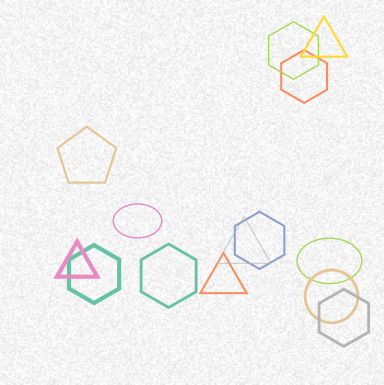[{"shape": "hexagon", "thickness": 3, "radius": 0.38, "center": [0.244, 0.288]}, {"shape": "hexagon", "thickness": 2, "radius": 0.41, "center": [0.438, 0.284]}, {"shape": "hexagon", "thickness": 1.5, "radius": 0.34, "center": [0.79, 0.801]}, {"shape": "triangle", "thickness": 1.5, "radius": 0.35, "center": [0.58, 0.273]}, {"shape": "hexagon", "thickness": 1.5, "radius": 0.37, "center": [0.674, 0.376]}, {"shape": "oval", "thickness": 1, "radius": 0.31, "center": [0.357, 0.426]}, {"shape": "triangle", "thickness": 3, "radius": 0.3, "center": [0.2, 0.312]}, {"shape": "hexagon", "thickness": 1, "radius": 0.37, "center": [0.763, 0.869]}, {"shape": "oval", "thickness": 1, "radius": 0.42, "center": [0.856, 0.322]}, {"shape": "triangle", "thickness": 1.5, "radius": 0.35, "center": [0.842, 0.888]}, {"shape": "circle", "thickness": 2, "radius": 0.34, "center": [0.861, 0.23]}, {"shape": "pentagon", "thickness": 1.5, "radius": 0.4, "center": [0.226, 0.591]}, {"shape": "hexagon", "thickness": 2, "radius": 0.37, "center": [0.893, 0.175]}, {"shape": "triangle", "thickness": 0.5, "radius": 0.4, "center": [0.634, 0.357]}]